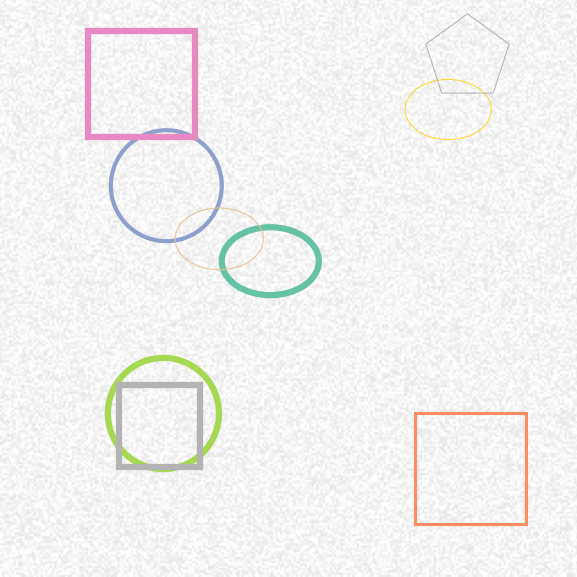[{"shape": "oval", "thickness": 3, "radius": 0.42, "center": [0.468, 0.547]}, {"shape": "square", "thickness": 1.5, "radius": 0.48, "center": [0.815, 0.188]}, {"shape": "circle", "thickness": 2, "radius": 0.48, "center": [0.288, 0.678]}, {"shape": "square", "thickness": 3, "radius": 0.46, "center": [0.245, 0.853]}, {"shape": "circle", "thickness": 3, "radius": 0.48, "center": [0.283, 0.283]}, {"shape": "oval", "thickness": 0.5, "radius": 0.37, "center": [0.776, 0.809]}, {"shape": "oval", "thickness": 0.5, "radius": 0.38, "center": [0.38, 0.585]}, {"shape": "square", "thickness": 3, "radius": 0.35, "center": [0.276, 0.261]}, {"shape": "pentagon", "thickness": 0.5, "radius": 0.38, "center": [0.809, 0.899]}]